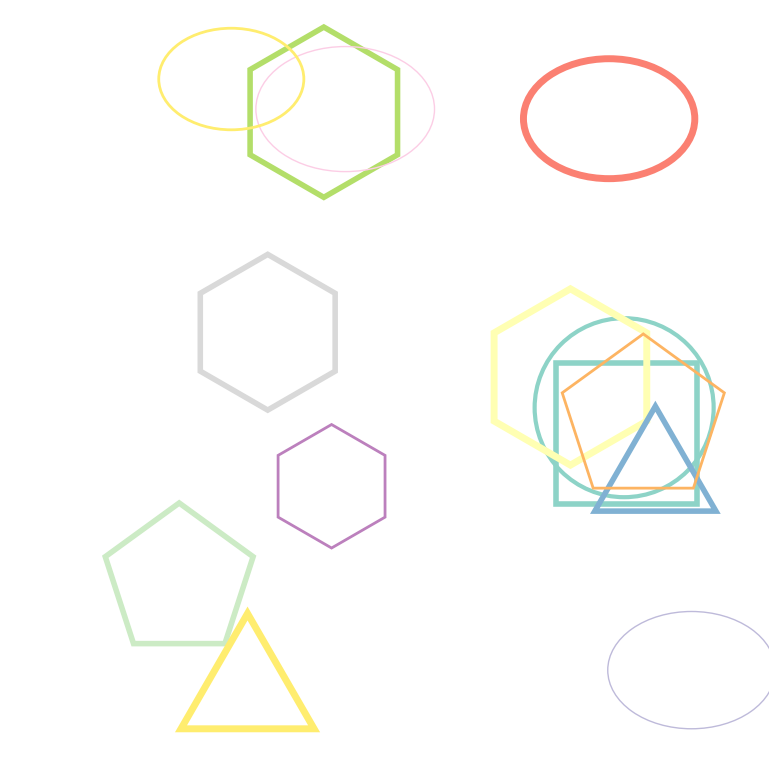[{"shape": "square", "thickness": 2, "radius": 0.46, "center": [0.813, 0.437]}, {"shape": "circle", "thickness": 1.5, "radius": 0.58, "center": [0.811, 0.471]}, {"shape": "hexagon", "thickness": 2.5, "radius": 0.57, "center": [0.741, 0.51]}, {"shape": "oval", "thickness": 0.5, "radius": 0.54, "center": [0.898, 0.13]}, {"shape": "oval", "thickness": 2.5, "radius": 0.56, "center": [0.791, 0.846]}, {"shape": "triangle", "thickness": 2, "radius": 0.45, "center": [0.851, 0.382]}, {"shape": "pentagon", "thickness": 1, "radius": 0.55, "center": [0.835, 0.456]}, {"shape": "hexagon", "thickness": 2, "radius": 0.55, "center": [0.421, 0.854]}, {"shape": "oval", "thickness": 0.5, "radius": 0.58, "center": [0.448, 0.858]}, {"shape": "hexagon", "thickness": 2, "radius": 0.51, "center": [0.348, 0.569]}, {"shape": "hexagon", "thickness": 1, "radius": 0.4, "center": [0.431, 0.368]}, {"shape": "pentagon", "thickness": 2, "radius": 0.5, "center": [0.233, 0.246]}, {"shape": "oval", "thickness": 1, "radius": 0.47, "center": [0.3, 0.897]}, {"shape": "triangle", "thickness": 2.5, "radius": 0.5, "center": [0.321, 0.103]}]